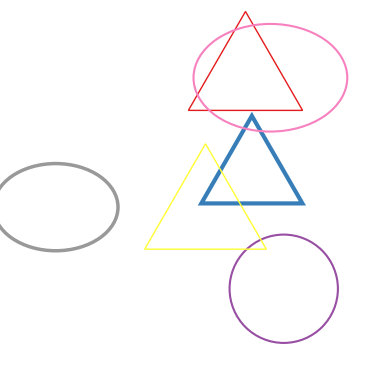[{"shape": "triangle", "thickness": 1, "radius": 0.86, "center": [0.638, 0.799]}, {"shape": "triangle", "thickness": 3, "radius": 0.76, "center": [0.654, 0.547]}, {"shape": "circle", "thickness": 1.5, "radius": 0.7, "center": [0.737, 0.25]}, {"shape": "triangle", "thickness": 1, "radius": 0.91, "center": [0.534, 0.444]}, {"shape": "oval", "thickness": 1.5, "radius": 1.0, "center": [0.702, 0.798]}, {"shape": "oval", "thickness": 2.5, "radius": 0.81, "center": [0.145, 0.462]}]